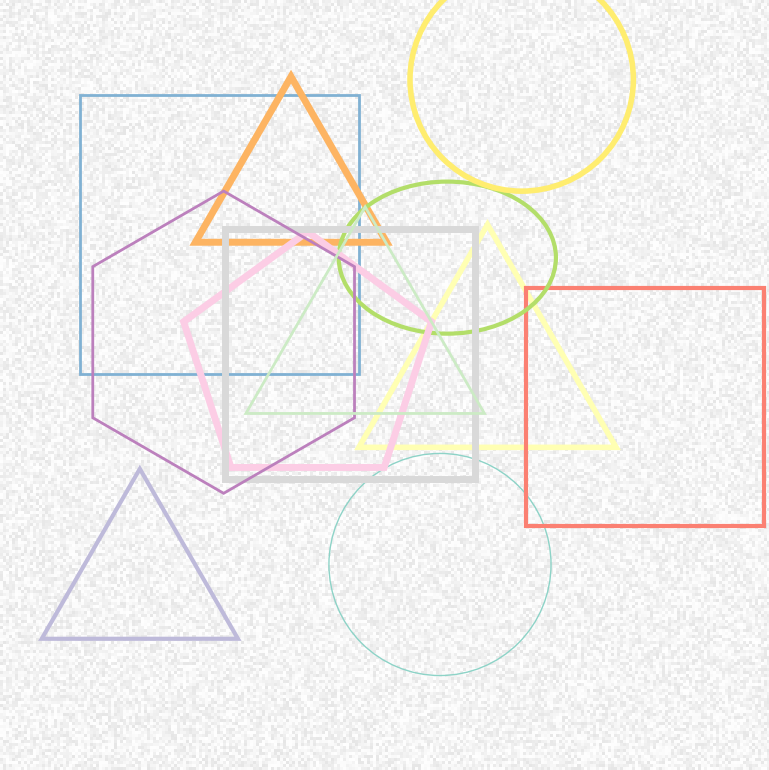[{"shape": "circle", "thickness": 0.5, "radius": 0.72, "center": [0.571, 0.267]}, {"shape": "triangle", "thickness": 2, "radius": 0.96, "center": [0.633, 0.515]}, {"shape": "triangle", "thickness": 1.5, "radius": 0.74, "center": [0.182, 0.244]}, {"shape": "square", "thickness": 1.5, "radius": 0.77, "center": [0.838, 0.471]}, {"shape": "square", "thickness": 1, "radius": 0.9, "center": [0.285, 0.695]}, {"shape": "triangle", "thickness": 2.5, "radius": 0.72, "center": [0.378, 0.757]}, {"shape": "oval", "thickness": 1.5, "radius": 0.71, "center": [0.581, 0.665]}, {"shape": "pentagon", "thickness": 2.5, "radius": 0.85, "center": [0.399, 0.53]}, {"shape": "square", "thickness": 2.5, "radius": 0.81, "center": [0.454, 0.54]}, {"shape": "hexagon", "thickness": 1, "radius": 0.98, "center": [0.29, 0.556]}, {"shape": "triangle", "thickness": 1, "radius": 0.89, "center": [0.474, 0.552]}, {"shape": "circle", "thickness": 2, "radius": 0.73, "center": [0.678, 0.897]}]